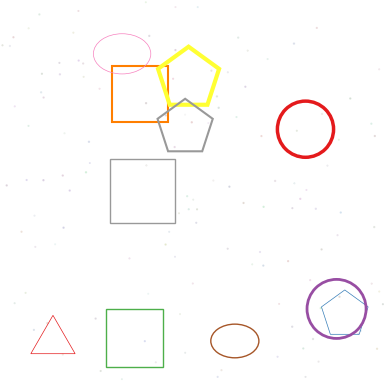[{"shape": "triangle", "thickness": 0.5, "radius": 0.33, "center": [0.138, 0.115]}, {"shape": "circle", "thickness": 2.5, "radius": 0.36, "center": [0.793, 0.664]}, {"shape": "pentagon", "thickness": 0.5, "radius": 0.32, "center": [0.896, 0.183]}, {"shape": "square", "thickness": 1, "radius": 0.37, "center": [0.349, 0.122]}, {"shape": "circle", "thickness": 2, "radius": 0.38, "center": [0.874, 0.198]}, {"shape": "square", "thickness": 1.5, "radius": 0.36, "center": [0.364, 0.755]}, {"shape": "pentagon", "thickness": 3, "radius": 0.42, "center": [0.49, 0.795]}, {"shape": "oval", "thickness": 1, "radius": 0.31, "center": [0.61, 0.114]}, {"shape": "oval", "thickness": 0.5, "radius": 0.37, "center": [0.317, 0.86]}, {"shape": "square", "thickness": 1, "radius": 0.42, "center": [0.37, 0.505]}, {"shape": "pentagon", "thickness": 1.5, "radius": 0.38, "center": [0.481, 0.668]}]